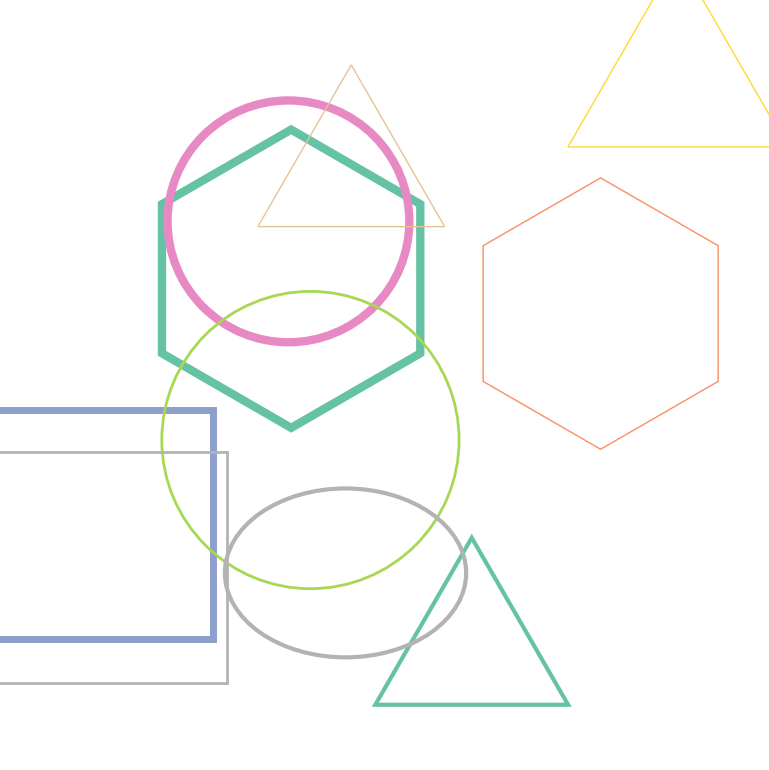[{"shape": "triangle", "thickness": 1.5, "radius": 0.72, "center": [0.613, 0.157]}, {"shape": "hexagon", "thickness": 3, "radius": 0.97, "center": [0.378, 0.638]}, {"shape": "hexagon", "thickness": 0.5, "radius": 0.88, "center": [0.78, 0.593]}, {"shape": "square", "thickness": 2.5, "radius": 0.74, "center": [0.128, 0.318]}, {"shape": "circle", "thickness": 3, "radius": 0.79, "center": [0.375, 0.713]}, {"shape": "circle", "thickness": 1, "radius": 0.97, "center": [0.403, 0.429]}, {"shape": "triangle", "thickness": 0.5, "radius": 0.82, "center": [0.88, 0.892]}, {"shape": "triangle", "thickness": 0.5, "radius": 0.7, "center": [0.456, 0.776]}, {"shape": "square", "thickness": 1, "radius": 0.75, "center": [0.144, 0.263]}, {"shape": "oval", "thickness": 1.5, "radius": 0.78, "center": [0.449, 0.256]}]